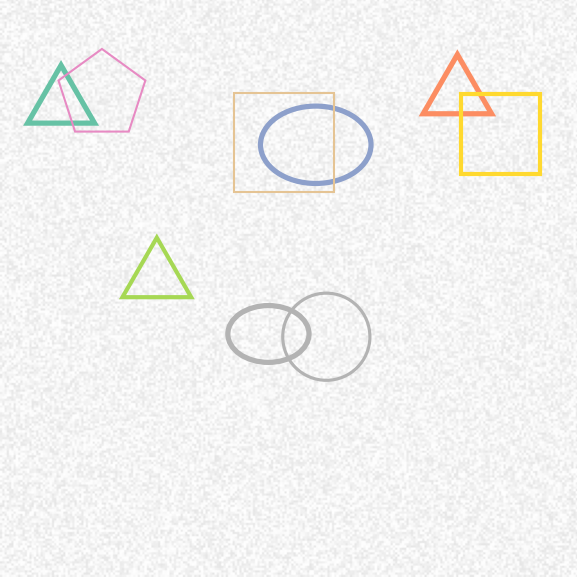[{"shape": "triangle", "thickness": 2.5, "radius": 0.33, "center": [0.106, 0.819]}, {"shape": "triangle", "thickness": 2.5, "radius": 0.34, "center": [0.792, 0.836]}, {"shape": "oval", "thickness": 2.5, "radius": 0.48, "center": [0.547, 0.748]}, {"shape": "pentagon", "thickness": 1, "radius": 0.4, "center": [0.176, 0.835]}, {"shape": "triangle", "thickness": 2, "radius": 0.34, "center": [0.272, 0.519]}, {"shape": "square", "thickness": 2, "radius": 0.34, "center": [0.866, 0.767]}, {"shape": "square", "thickness": 1, "radius": 0.43, "center": [0.492, 0.752]}, {"shape": "oval", "thickness": 2.5, "radius": 0.35, "center": [0.465, 0.421]}, {"shape": "circle", "thickness": 1.5, "radius": 0.38, "center": [0.565, 0.416]}]